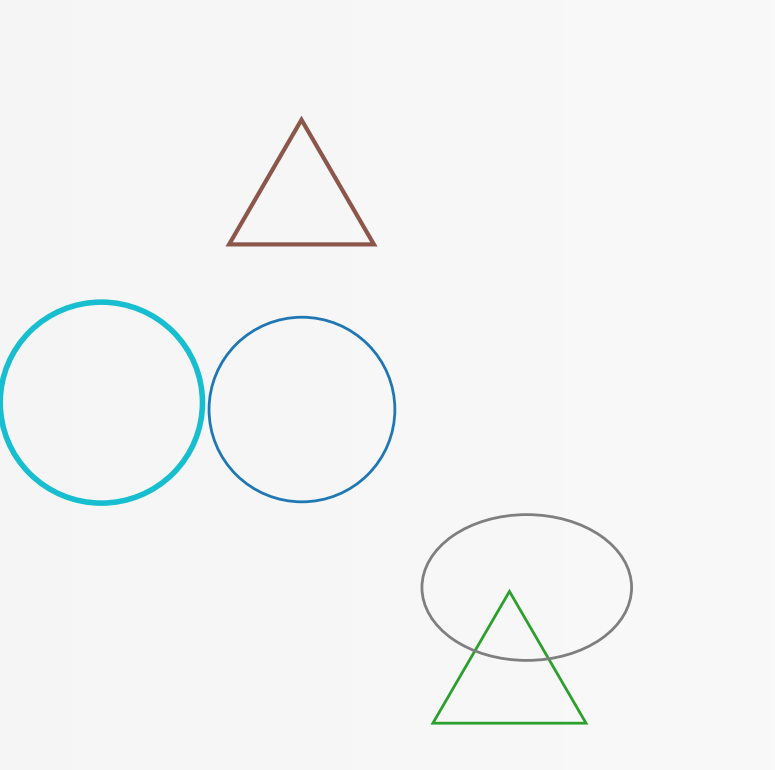[{"shape": "circle", "thickness": 1, "radius": 0.6, "center": [0.39, 0.468]}, {"shape": "triangle", "thickness": 1, "radius": 0.57, "center": [0.657, 0.118]}, {"shape": "triangle", "thickness": 1.5, "radius": 0.54, "center": [0.389, 0.737]}, {"shape": "oval", "thickness": 1, "radius": 0.68, "center": [0.68, 0.237]}, {"shape": "circle", "thickness": 2, "radius": 0.65, "center": [0.131, 0.477]}]